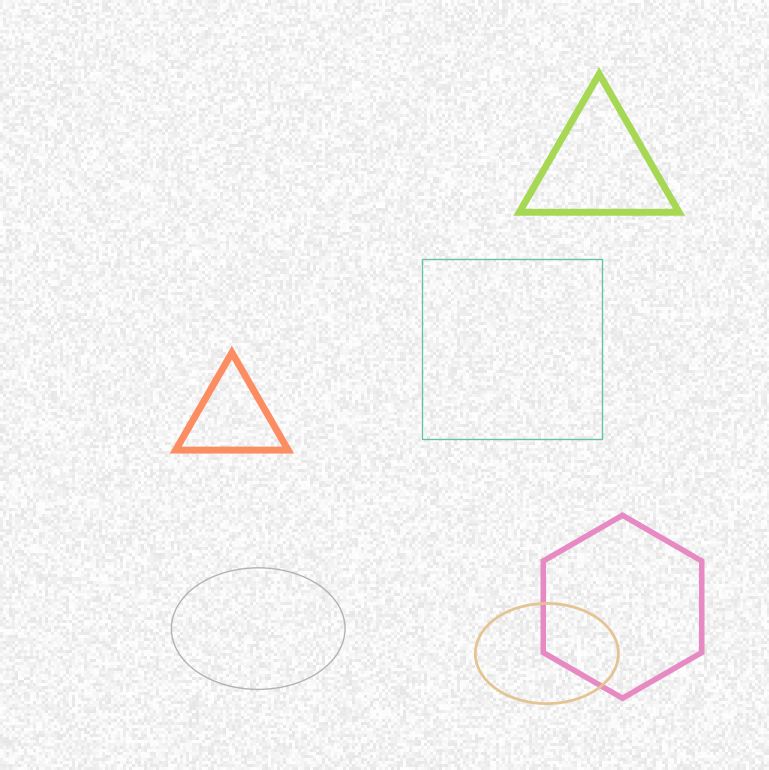[{"shape": "square", "thickness": 0.5, "radius": 0.58, "center": [0.665, 0.546]}, {"shape": "triangle", "thickness": 2.5, "radius": 0.42, "center": [0.301, 0.458]}, {"shape": "hexagon", "thickness": 2, "radius": 0.59, "center": [0.808, 0.212]}, {"shape": "triangle", "thickness": 2.5, "radius": 0.6, "center": [0.778, 0.784]}, {"shape": "oval", "thickness": 1, "radius": 0.46, "center": [0.71, 0.151]}, {"shape": "oval", "thickness": 0.5, "radius": 0.56, "center": [0.335, 0.184]}]